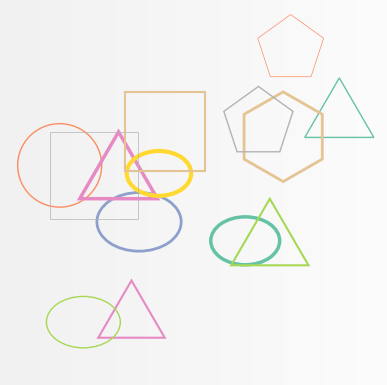[{"shape": "triangle", "thickness": 1, "radius": 0.51, "center": [0.876, 0.695]}, {"shape": "oval", "thickness": 2.5, "radius": 0.44, "center": [0.633, 0.375]}, {"shape": "circle", "thickness": 1, "radius": 0.54, "center": [0.154, 0.57]}, {"shape": "pentagon", "thickness": 0.5, "radius": 0.45, "center": [0.75, 0.873]}, {"shape": "oval", "thickness": 2, "radius": 0.54, "center": [0.359, 0.424]}, {"shape": "triangle", "thickness": 2.5, "radius": 0.58, "center": [0.306, 0.542]}, {"shape": "triangle", "thickness": 1.5, "radius": 0.5, "center": [0.339, 0.172]}, {"shape": "oval", "thickness": 1, "radius": 0.48, "center": [0.215, 0.163]}, {"shape": "triangle", "thickness": 1.5, "radius": 0.58, "center": [0.696, 0.369]}, {"shape": "oval", "thickness": 3, "radius": 0.42, "center": [0.41, 0.55]}, {"shape": "square", "thickness": 1.5, "radius": 0.51, "center": [0.426, 0.659]}, {"shape": "hexagon", "thickness": 2, "radius": 0.58, "center": [0.731, 0.645]}, {"shape": "square", "thickness": 0.5, "radius": 0.57, "center": [0.243, 0.544]}, {"shape": "pentagon", "thickness": 1, "radius": 0.47, "center": [0.667, 0.682]}]